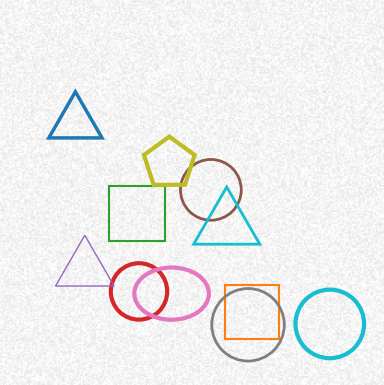[{"shape": "triangle", "thickness": 2.5, "radius": 0.4, "center": [0.196, 0.682]}, {"shape": "square", "thickness": 1.5, "radius": 0.35, "center": [0.655, 0.19]}, {"shape": "square", "thickness": 1.5, "radius": 0.36, "center": [0.356, 0.445]}, {"shape": "circle", "thickness": 3, "radius": 0.37, "center": [0.361, 0.243]}, {"shape": "triangle", "thickness": 1, "radius": 0.44, "center": [0.22, 0.301]}, {"shape": "circle", "thickness": 2, "radius": 0.39, "center": [0.548, 0.507]}, {"shape": "oval", "thickness": 3, "radius": 0.48, "center": [0.446, 0.237]}, {"shape": "circle", "thickness": 2, "radius": 0.47, "center": [0.644, 0.156]}, {"shape": "pentagon", "thickness": 3, "radius": 0.35, "center": [0.44, 0.576]}, {"shape": "circle", "thickness": 3, "radius": 0.45, "center": [0.857, 0.159]}, {"shape": "triangle", "thickness": 2, "radius": 0.5, "center": [0.589, 0.415]}]